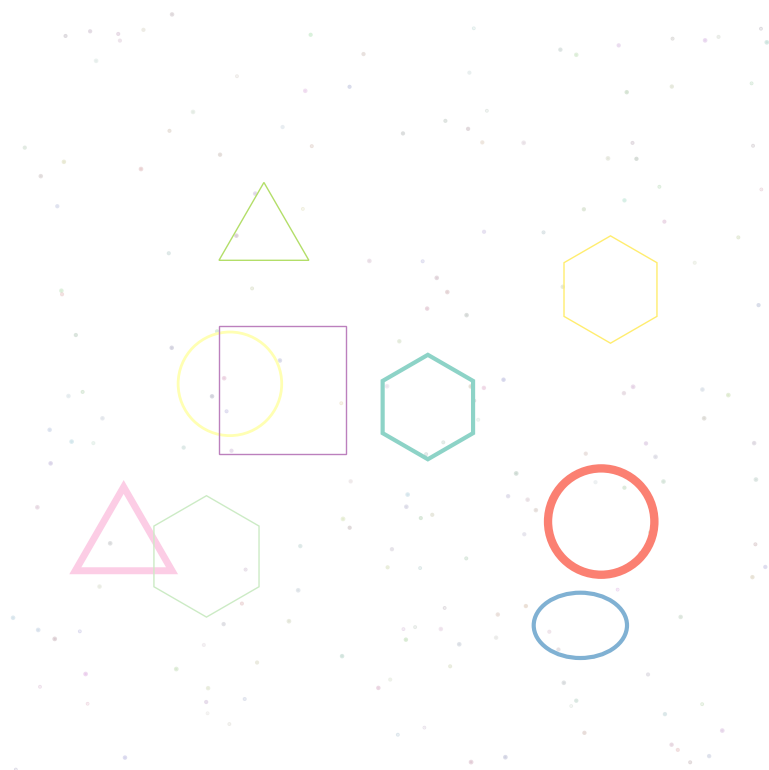[{"shape": "hexagon", "thickness": 1.5, "radius": 0.34, "center": [0.556, 0.471]}, {"shape": "circle", "thickness": 1, "radius": 0.34, "center": [0.299, 0.502]}, {"shape": "circle", "thickness": 3, "radius": 0.35, "center": [0.781, 0.323]}, {"shape": "oval", "thickness": 1.5, "radius": 0.3, "center": [0.754, 0.188]}, {"shape": "triangle", "thickness": 0.5, "radius": 0.34, "center": [0.343, 0.696]}, {"shape": "triangle", "thickness": 2.5, "radius": 0.36, "center": [0.161, 0.295]}, {"shape": "square", "thickness": 0.5, "radius": 0.42, "center": [0.367, 0.493]}, {"shape": "hexagon", "thickness": 0.5, "radius": 0.39, "center": [0.268, 0.277]}, {"shape": "hexagon", "thickness": 0.5, "radius": 0.35, "center": [0.793, 0.624]}]